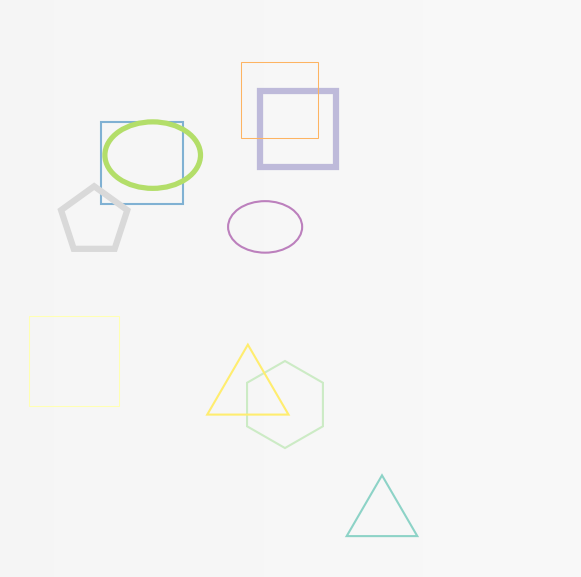[{"shape": "triangle", "thickness": 1, "radius": 0.35, "center": [0.657, 0.106]}, {"shape": "square", "thickness": 0.5, "radius": 0.39, "center": [0.127, 0.374]}, {"shape": "square", "thickness": 3, "radius": 0.33, "center": [0.512, 0.776]}, {"shape": "square", "thickness": 1, "radius": 0.35, "center": [0.245, 0.717]}, {"shape": "square", "thickness": 0.5, "radius": 0.33, "center": [0.481, 0.826]}, {"shape": "oval", "thickness": 2.5, "radius": 0.41, "center": [0.263, 0.731]}, {"shape": "pentagon", "thickness": 3, "radius": 0.3, "center": [0.162, 0.617]}, {"shape": "oval", "thickness": 1, "radius": 0.32, "center": [0.456, 0.606]}, {"shape": "hexagon", "thickness": 1, "radius": 0.38, "center": [0.49, 0.299]}, {"shape": "triangle", "thickness": 1, "radius": 0.4, "center": [0.426, 0.322]}]